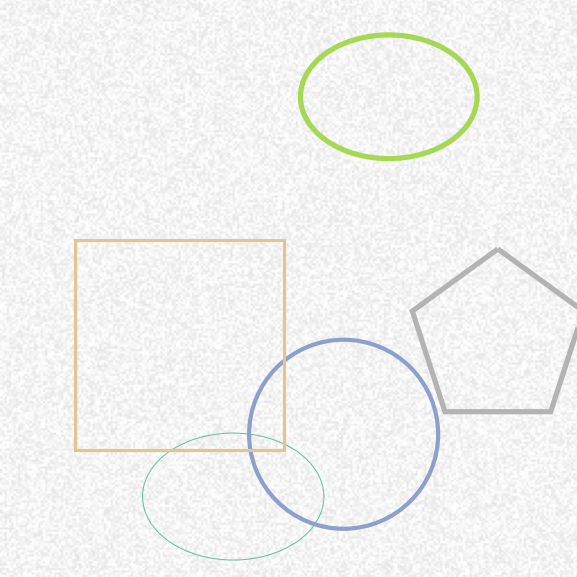[{"shape": "oval", "thickness": 0.5, "radius": 0.79, "center": [0.404, 0.139]}, {"shape": "circle", "thickness": 2, "radius": 0.82, "center": [0.595, 0.247]}, {"shape": "oval", "thickness": 2.5, "radius": 0.76, "center": [0.673, 0.832]}, {"shape": "square", "thickness": 1.5, "radius": 0.91, "center": [0.31, 0.402]}, {"shape": "pentagon", "thickness": 2.5, "radius": 0.78, "center": [0.862, 0.412]}]